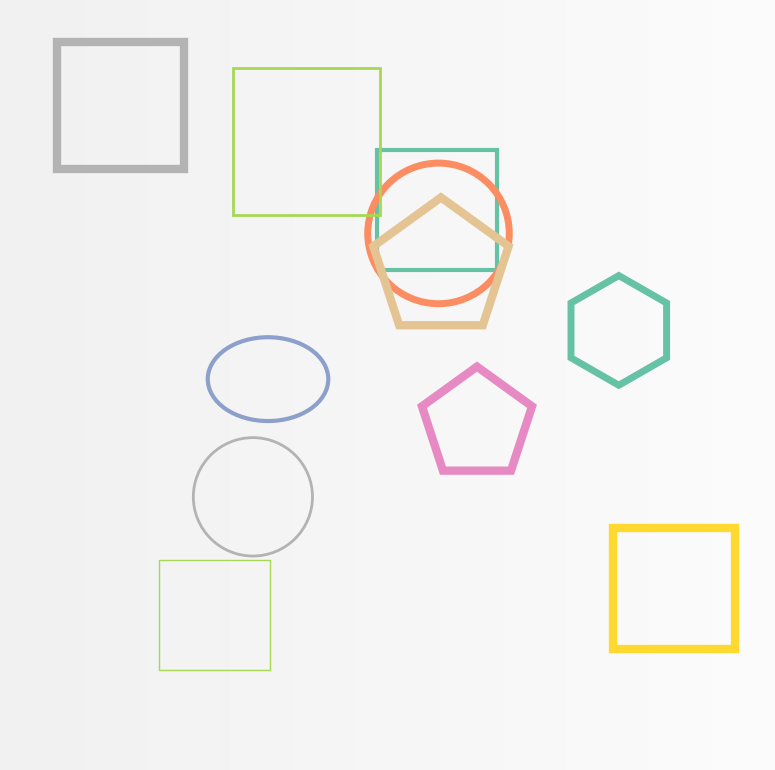[{"shape": "hexagon", "thickness": 2.5, "radius": 0.36, "center": [0.798, 0.571]}, {"shape": "square", "thickness": 1.5, "radius": 0.39, "center": [0.564, 0.727]}, {"shape": "circle", "thickness": 2.5, "radius": 0.46, "center": [0.566, 0.697]}, {"shape": "oval", "thickness": 1.5, "radius": 0.39, "center": [0.346, 0.508]}, {"shape": "pentagon", "thickness": 3, "radius": 0.37, "center": [0.615, 0.449]}, {"shape": "square", "thickness": 0.5, "radius": 0.36, "center": [0.277, 0.202]}, {"shape": "square", "thickness": 1, "radius": 0.48, "center": [0.396, 0.816]}, {"shape": "square", "thickness": 3, "radius": 0.39, "center": [0.87, 0.236]}, {"shape": "pentagon", "thickness": 3, "radius": 0.46, "center": [0.569, 0.652]}, {"shape": "circle", "thickness": 1, "radius": 0.38, "center": [0.326, 0.355]}, {"shape": "square", "thickness": 3, "radius": 0.41, "center": [0.156, 0.863]}]